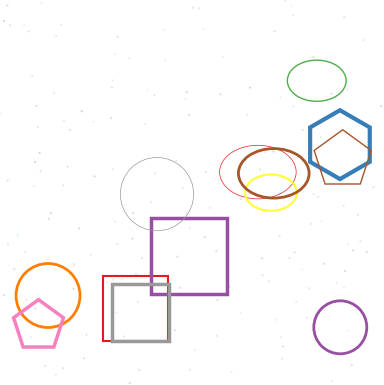[{"shape": "square", "thickness": 1.5, "radius": 0.42, "center": [0.352, 0.198]}, {"shape": "oval", "thickness": 0.5, "radius": 0.5, "center": [0.67, 0.553]}, {"shape": "hexagon", "thickness": 3, "radius": 0.45, "center": [0.883, 0.624]}, {"shape": "oval", "thickness": 1, "radius": 0.38, "center": [0.823, 0.79]}, {"shape": "circle", "thickness": 2, "radius": 0.34, "center": [0.884, 0.15]}, {"shape": "square", "thickness": 2.5, "radius": 0.49, "center": [0.49, 0.335]}, {"shape": "circle", "thickness": 2, "radius": 0.42, "center": [0.125, 0.232]}, {"shape": "oval", "thickness": 1.5, "radius": 0.34, "center": [0.704, 0.5]}, {"shape": "pentagon", "thickness": 1, "radius": 0.39, "center": [0.89, 0.585]}, {"shape": "oval", "thickness": 2, "radius": 0.46, "center": [0.711, 0.55]}, {"shape": "pentagon", "thickness": 2.5, "radius": 0.34, "center": [0.1, 0.154]}, {"shape": "circle", "thickness": 0.5, "radius": 0.48, "center": [0.408, 0.496]}, {"shape": "square", "thickness": 2.5, "radius": 0.37, "center": [0.365, 0.188]}]